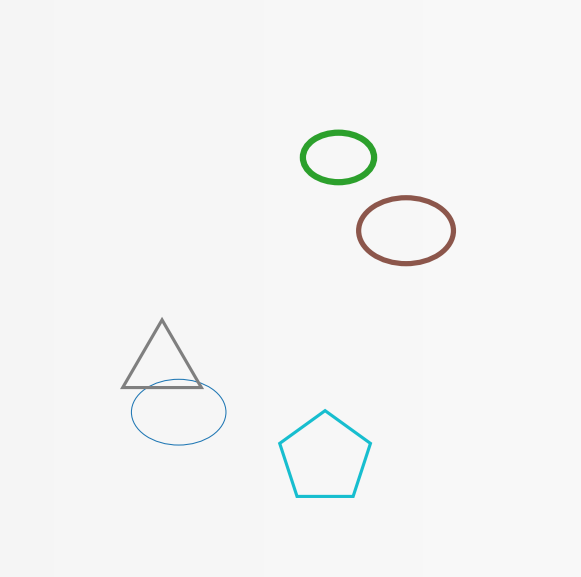[{"shape": "oval", "thickness": 0.5, "radius": 0.41, "center": [0.307, 0.285]}, {"shape": "oval", "thickness": 3, "radius": 0.31, "center": [0.582, 0.727]}, {"shape": "oval", "thickness": 2.5, "radius": 0.41, "center": [0.699, 0.6]}, {"shape": "triangle", "thickness": 1.5, "radius": 0.39, "center": [0.279, 0.367]}, {"shape": "pentagon", "thickness": 1.5, "radius": 0.41, "center": [0.559, 0.206]}]